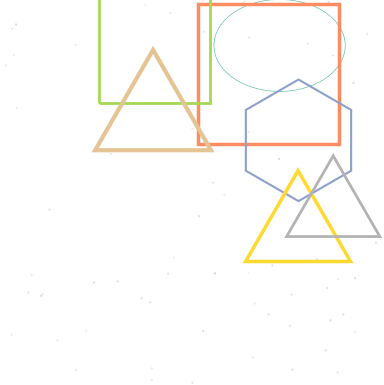[{"shape": "oval", "thickness": 0.5, "radius": 0.85, "center": [0.726, 0.882]}, {"shape": "square", "thickness": 2.5, "radius": 0.92, "center": [0.699, 0.808]}, {"shape": "hexagon", "thickness": 1.5, "radius": 0.79, "center": [0.775, 0.636]}, {"shape": "square", "thickness": 2, "radius": 0.72, "center": [0.4, 0.876]}, {"shape": "triangle", "thickness": 2.5, "radius": 0.79, "center": [0.774, 0.399]}, {"shape": "triangle", "thickness": 3, "radius": 0.87, "center": [0.398, 0.697]}, {"shape": "triangle", "thickness": 2, "radius": 0.7, "center": [0.865, 0.455]}]